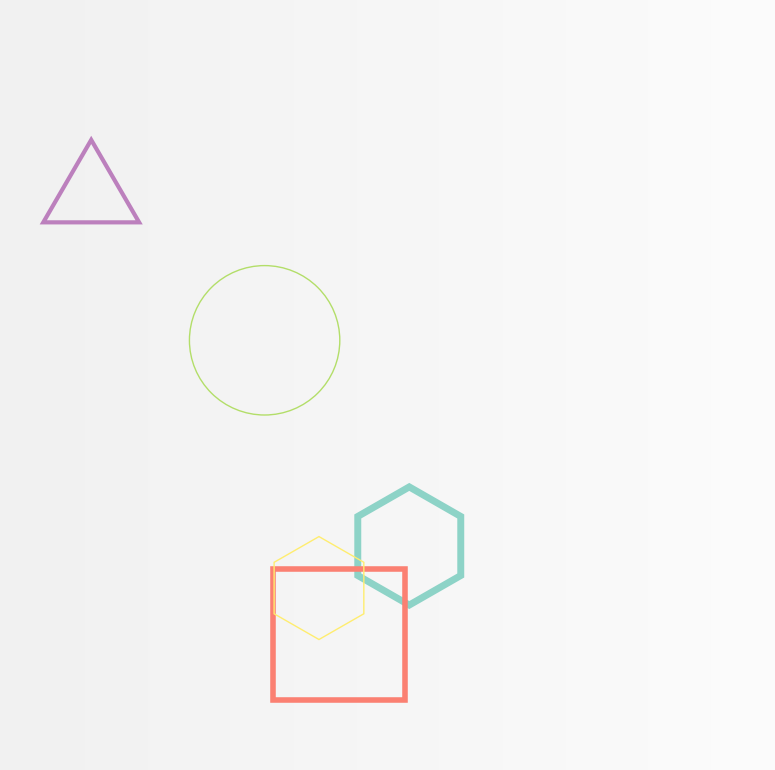[{"shape": "hexagon", "thickness": 2.5, "radius": 0.38, "center": [0.528, 0.291]}, {"shape": "square", "thickness": 2, "radius": 0.42, "center": [0.437, 0.176]}, {"shape": "circle", "thickness": 0.5, "radius": 0.49, "center": [0.341, 0.558]}, {"shape": "triangle", "thickness": 1.5, "radius": 0.36, "center": [0.118, 0.747]}, {"shape": "hexagon", "thickness": 0.5, "radius": 0.33, "center": [0.412, 0.236]}]